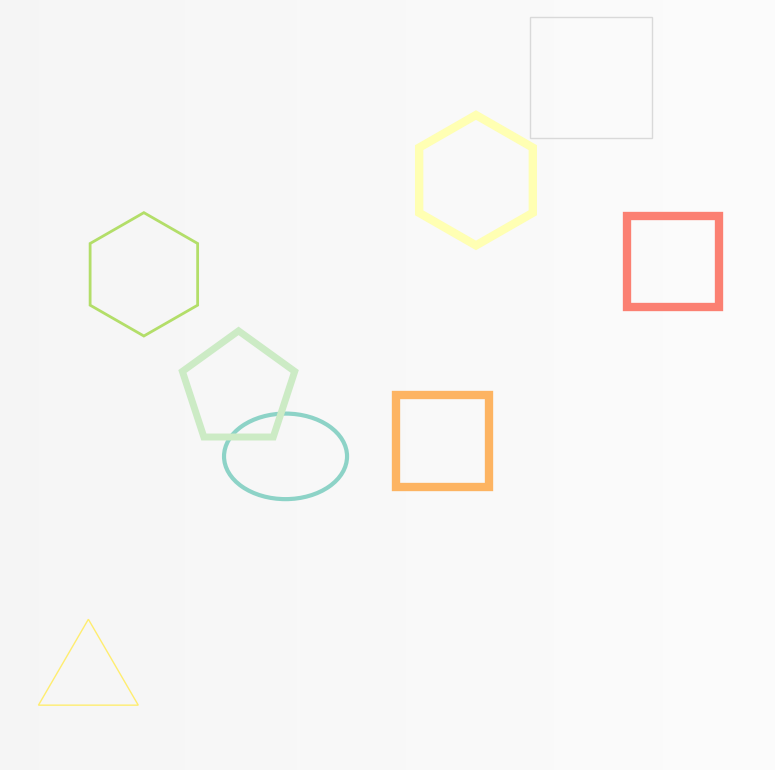[{"shape": "oval", "thickness": 1.5, "radius": 0.4, "center": [0.368, 0.407]}, {"shape": "hexagon", "thickness": 3, "radius": 0.42, "center": [0.614, 0.766]}, {"shape": "square", "thickness": 3, "radius": 0.3, "center": [0.868, 0.661]}, {"shape": "square", "thickness": 3, "radius": 0.3, "center": [0.571, 0.427]}, {"shape": "hexagon", "thickness": 1, "radius": 0.4, "center": [0.186, 0.644]}, {"shape": "square", "thickness": 0.5, "radius": 0.39, "center": [0.763, 0.9]}, {"shape": "pentagon", "thickness": 2.5, "radius": 0.38, "center": [0.308, 0.494]}, {"shape": "triangle", "thickness": 0.5, "radius": 0.37, "center": [0.114, 0.121]}]